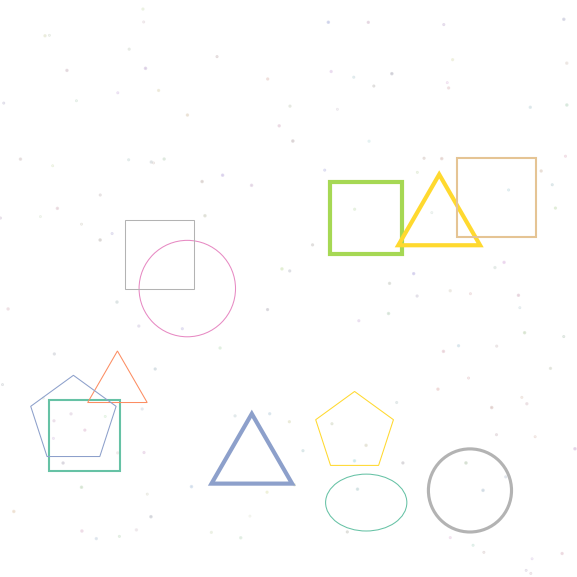[{"shape": "oval", "thickness": 0.5, "radius": 0.35, "center": [0.634, 0.129]}, {"shape": "square", "thickness": 1, "radius": 0.31, "center": [0.147, 0.245]}, {"shape": "triangle", "thickness": 0.5, "radius": 0.3, "center": [0.203, 0.332]}, {"shape": "triangle", "thickness": 2, "radius": 0.4, "center": [0.436, 0.202]}, {"shape": "pentagon", "thickness": 0.5, "radius": 0.39, "center": [0.127, 0.272]}, {"shape": "circle", "thickness": 0.5, "radius": 0.42, "center": [0.324, 0.499]}, {"shape": "square", "thickness": 2, "radius": 0.31, "center": [0.633, 0.622]}, {"shape": "pentagon", "thickness": 0.5, "radius": 0.35, "center": [0.614, 0.25]}, {"shape": "triangle", "thickness": 2, "radius": 0.41, "center": [0.761, 0.615]}, {"shape": "square", "thickness": 1, "radius": 0.34, "center": [0.86, 0.657]}, {"shape": "circle", "thickness": 1.5, "radius": 0.36, "center": [0.814, 0.15]}, {"shape": "square", "thickness": 0.5, "radius": 0.3, "center": [0.277, 0.559]}]